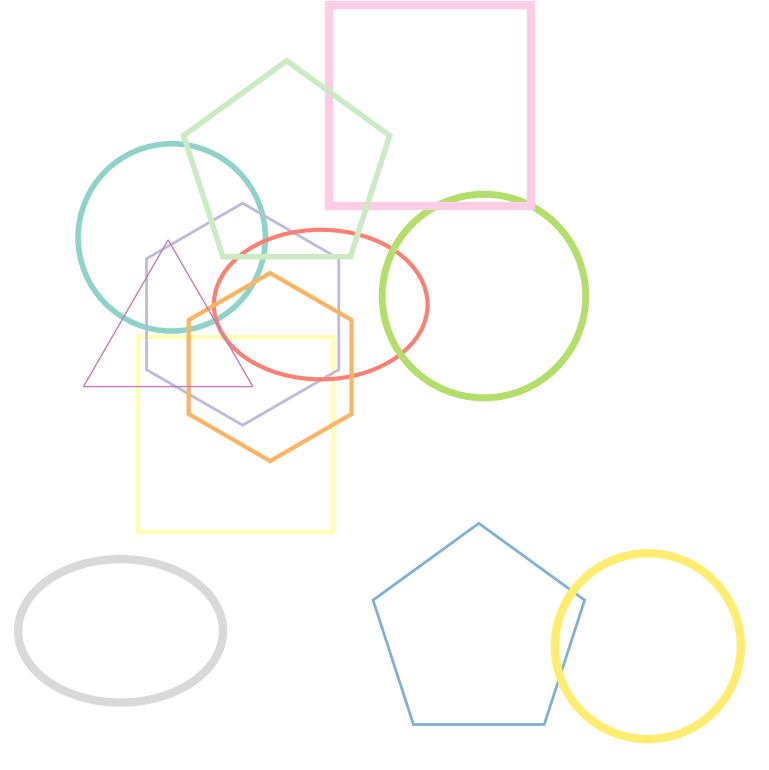[{"shape": "circle", "thickness": 2, "radius": 0.61, "center": [0.223, 0.692]}, {"shape": "square", "thickness": 1.5, "radius": 0.63, "center": [0.306, 0.436]}, {"shape": "hexagon", "thickness": 1, "radius": 0.72, "center": [0.315, 0.592]}, {"shape": "oval", "thickness": 1.5, "radius": 0.69, "center": [0.417, 0.604]}, {"shape": "pentagon", "thickness": 1, "radius": 0.72, "center": [0.622, 0.176]}, {"shape": "hexagon", "thickness": 1.5, "radius": 0.61, "center": [0.351, 0.523]}, {"shape": "circle", "thickness": 2.5, "radius": 0.66, "center": [0.629, 0.616]}, {"shape": "square", "thickness": 3, "radius": 0.66, "center": [0.558, 0.863]}, {"shape": "oval", "thickness": 3, "radius": 0.67, "center": [0.157, 0.181]}, {"shape": "triangle", "thickness": 0.5, "radius": 0.63, "center": [0.218, 0.561]}, {"shape": "pentagon", "thickness": 2, "radius": 0.7, "center": [0.372, 0.78]}, {"shape": "circle", "thickness": 3, "radius": 0.6, "center": [0.841, 0.161]}]